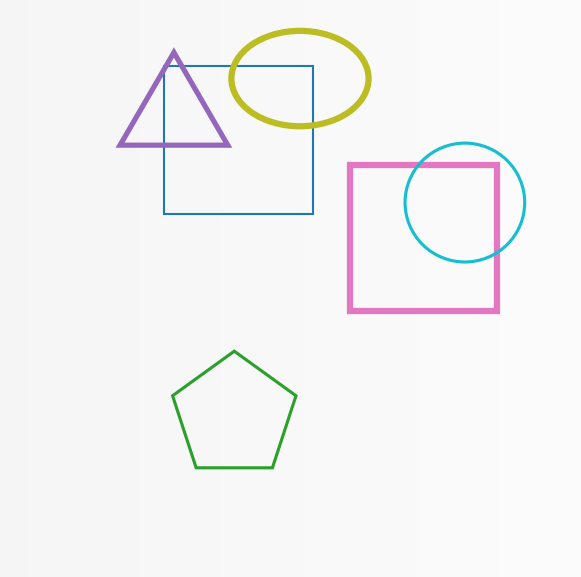[{"shape": "square", "thickness": 1, "radius": 0.64, "center": [0.411, 0.756]}, {"shape": "pentagon", "thickness": 1.5, "radius": 0.56, "center": [0.403, 0.279]}, {"shape": "triangle", "thickness": 2.5, "radius": 0.53, "center": [0.299, 0.801]}, {"shape": "square", "thickness": 3, "radius": 0.63, "center": [0.728, 0.587]}, {"shape": "oval", "thickness": 3, "radius": 0.59, "center": [0.516, 0.863]}, {"shape": "circle", "thickness": 1.5, "radius": 0.51, "center": [0.8, 0.648]}]